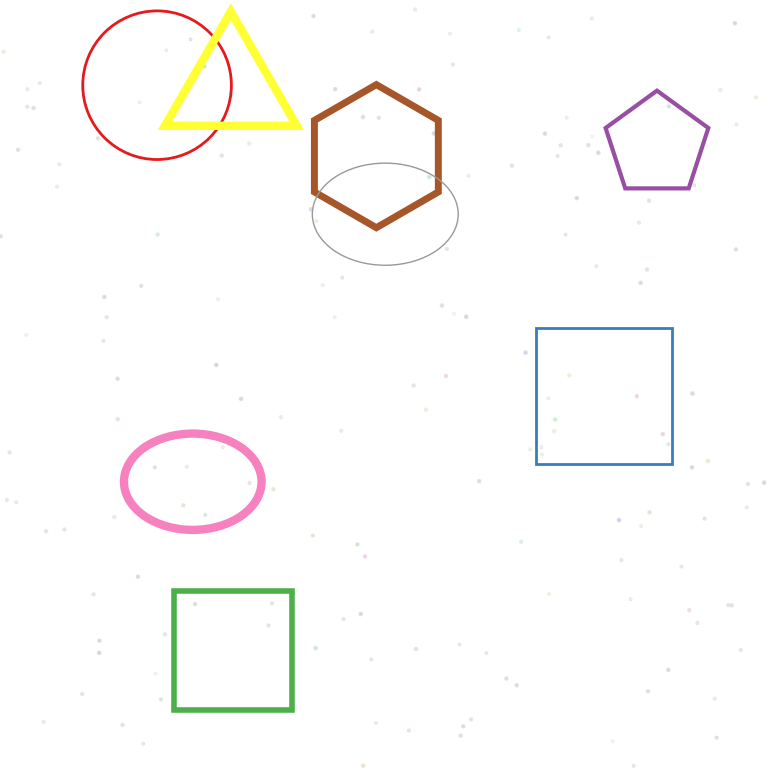[{"shape": "circle", "thickness": 1, "radius": 0.48, "center": [0.204, 0.889]}, {"shape": "square", "thickness": 1, "radius": 0.44, "center": [0.784, 0.486]}, {"shape": "square", "thickness": 2, "radius": 0.38, "center": [0.303, 0.155]}, {"shape": "pentagon", "thickness": 1.5, "radius": 0.35, "center": [0.853, 0.812]}, {"shape": "triangle", "thickness": 3, "radius": 0.49, "center": [0.3, 0.886]}, {"shape": "hexagon", "thickness": 2.5, "radius": 0.46, "center": [0.489, 0.797]}, {"shape": "oval", "thickness": 3, "radius": 0.45, "center": [0.25, 0.374]}, {"shape": "oval", "thickness": 0.5, "radius": 0.47, "center": [0.5, 0.722]}]